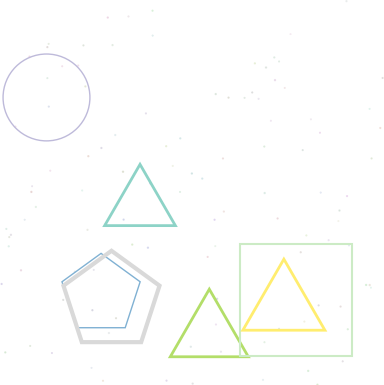[{"shape": "triangle", "thickness": 2, "radius": 0.53, "center": [0.364, 0.467]}, {"shape": "circle", "thickness": 1, "radius": 0.56, "center": [0.121, 0.747]}, {"shape": "pentagon", "thickness": 1, "radius": 0.53, "center": [0.262, 0.235]}, {"shape": "triangle", "thickness": 2, "radius": 0.59, "center": [0.544, 0.132]}, {"shape": "pentagon", "thickness": 3, "radius": 0.66, "center": [0.29, 0.217]}, {"shape": "square", "thickness": 1.5, "radius": 0.73, "center": [0.768, 0.22]}, {"shape": "triangle", "thickness": 2, "radius": 0.62, "center": [0.737, 0.204]}]